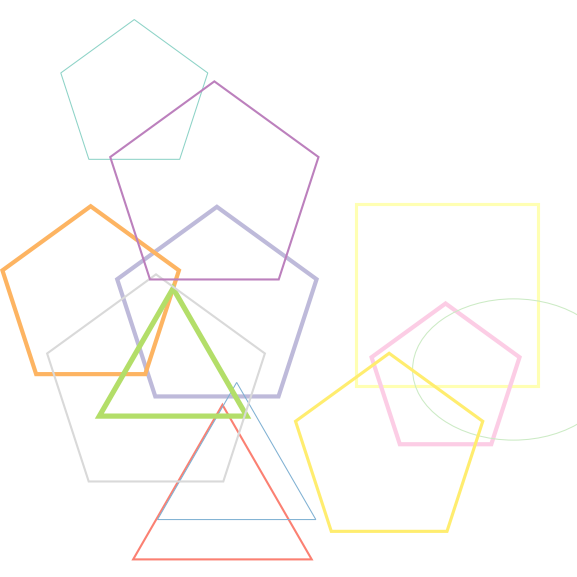[{"shape": "pentagon", "thickness": 0.5, "radius": 0.67, "center": [0.233, 0.831]}, {"shape": "square", "thickness": 1.5, "radius": 0.79, "center": [0.774, 0.488]}, {"shape": "pentagon", "thickness": 2, "radius": 0.91, "center": [0.376, 0.459]}, {"shape": "triangle", "thickness": 1, "radius": 0.89, "center": [0.385, 0.12]}, {"shape": "triangle", "thickness": 0.5, "radius": 0.79, "center": [0.41, 0.179]}, {"shape": "pentagon", "thickness": 2, "radius": 0.8, "center": [0.157, 0.481]}, {"shape": "triangle", "thickness": 2.5, "radius": 0.74, "center": [0.3, 0.352]}, {"shape": "pentagon", "thickness": 2, "radius": 0.67, "center": [0.772, 0.339]}, {"shape": "pentagon", "thickness": 1, "radius": 0.99, "center": [0.27, 0.326]}, {"shape": "pentagon", "thickness": 1, "radius": 0.95, "center": [0.371, 0.669]}, {"shape": "oval", "thickness": 0.5, "radius": 0.87, "center": [0.889, 0.359]}, {"shape": "pentagon", "thickness": 1.5, "radius": 0.85, "center": [0.674, 0.217]}]